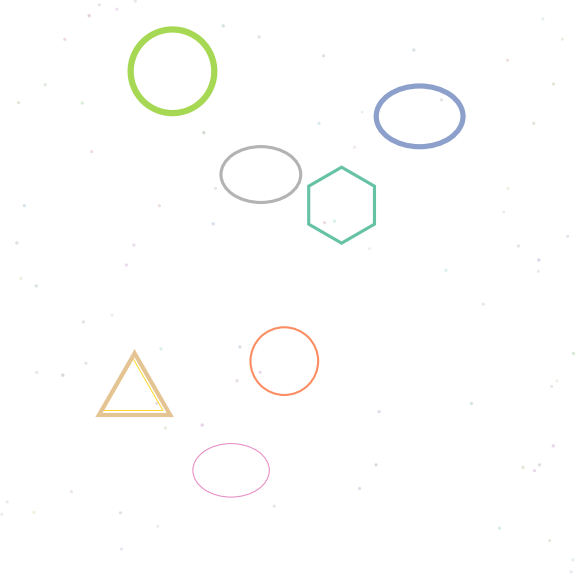[{"shape": "hexagon", "thickness": 1.5, "radius": 0.33, "center": [0.591, 0.644]}, {"shape": "circle", "thickness": 1, "radius": 0.29, "center": [0.492, 0.374]}, {"shape": "oval", "thickness": 2.5, "radius": 0.38, "center": [0.727, 0.798]}, {"shape": "oval", "thickness": 0.5, "radius": 0.33, "center": [0.4, 0.185]}, {"shape": "circle", "thickness": 3, "radius": 0.36, "center": [0.299, 0.876]}, {"shape": "triangle", "thickness": 0.5, "radius": 0.3, "center": [0.23, 0.318]}, {"shape": "triangle", "thickness": 2, "radius": 0.36, "center": [0.233, 0.316]}, {"shape": "oval", "thickness": 1.5, "radius": 0.35, "center": [0.452, 0.697]}]